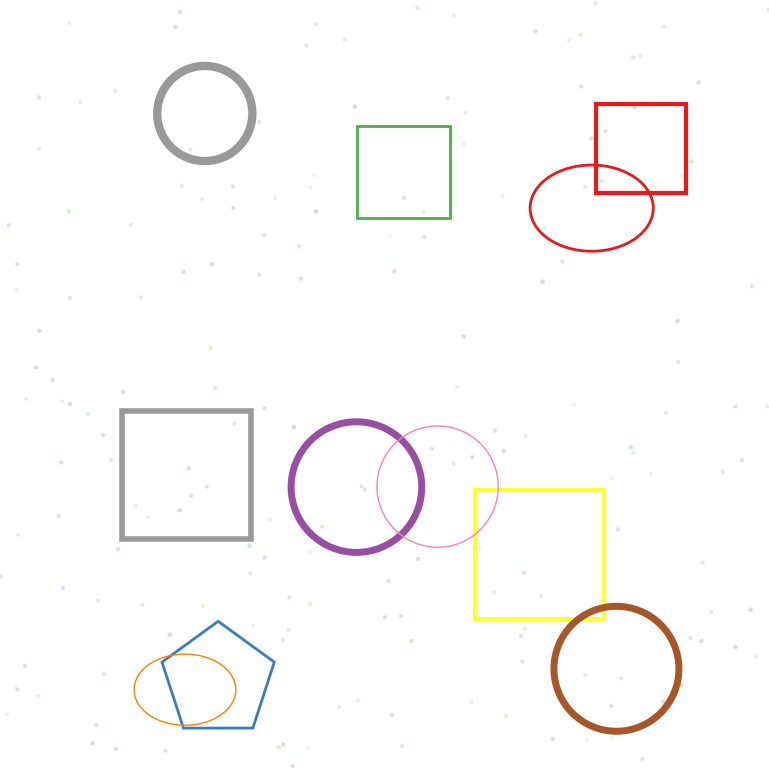[{"shape": "square", "thickness": 1.5, "radius": 0.29, "center": [0.832, 0.807]}, {"shape": "oval", "thickness": 1, "radius": 0.4, "center": [0.768, 0.73]}, {"shape": "pentagon", "thickness": 1, "radius": 0.38, "center": [0.283, 0.116]}, {"shape": "square", "thickness": 1, "radius": 0.3, "center": [0.524, 0.777]}, {"shape": "circle", "thickness": 2.5, "radius": 0.42, "center": [0.463, 0.367]}, {"shape": "oval", "thickness": 0.5, "radius": 0.33, "center": [0.24, 0.104]}, {"shape": "square", "thickness": 1.5, "radius": 0.42, "center": [0.701, 0.28]}, {"shape": "circle", "thickness": 2.5, "radius": 0.41, "center": [0.801, 0.131]}, {"shape": "circle", "thickness": 0.5, "radius": 0.39, "center": [0.568, 0.368]}, {"shape": "circle", "thickness": 3, "radius": 0.31, "center": [0.266, 0.853]}, {"shape": "square", "thickness": 2, "radius": 0.42, "center": [0.242, 0.383]}]